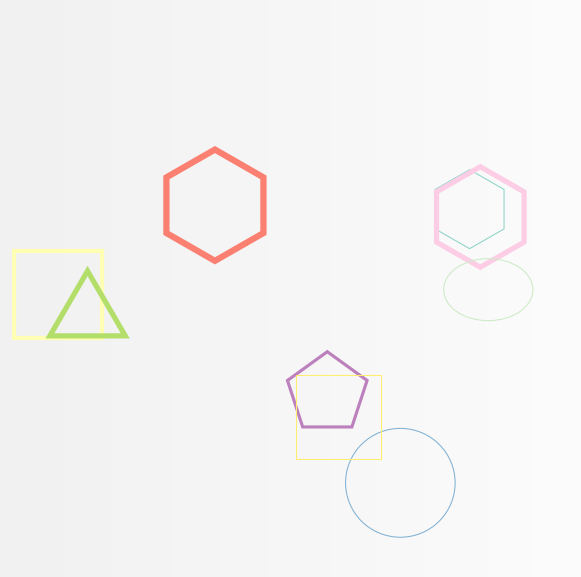[{"shape": "hexagon", "thickness": 0.5, "radius": 0.34, "center": [0.808, 0.637]}, {"shape": "square", "thickness": 2, "radius": 0.38, "center": [0.1, 0.489]}, {"shape": "hexagon", "thickness": 3, "radius": 0.48, "center": [0.37, 0.644]}, {"shape": "circle", "thickness": 0.5, "radius": 0.47, "center": [0.689, 0.163]}, {"shape": "triangle", "thickness": 2.5, "radius": 0.37, "center": [0.151, 0.455]}, {"shape": "hexagon", "thickness": 2.5, "radius": 0.43, "center": [0.826, 0.623]}, {"shape": "pentagon", "thickness": 1.5, "radius": 0.36, "center": [0.563, 0.318]}, {"shape": "oval", "thickness": 0.5, "radius": 0.38, "center": [0.84, 0.498]}, {"shape": "square", "thickness": 0.5, "radius": 0.37, "center": [0.583, 0.277]}]